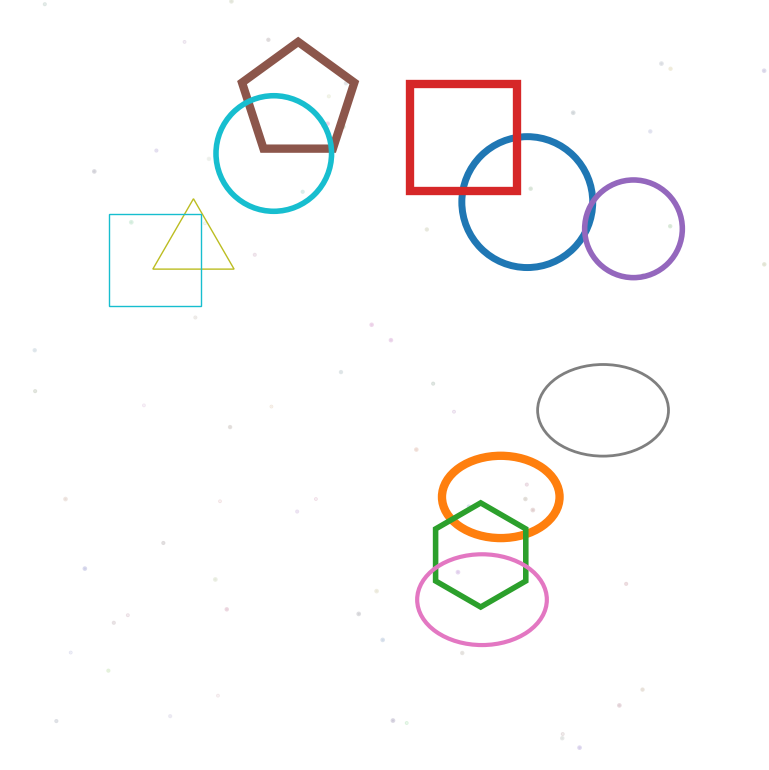[{"shape": "circle", "thickness": 2.5, "radius": 0.42, "center": [0.685, 0.738]}, {"shape": "oval", "thickness": 3, "radius": 0.38, "center": [0.65, 0.355]}, {"shape": "hexagon", "thickness": 2, "radius": 0.34, "center": [0.624, 0.279]}, {"shape": "square", "thickness": 3, "radius": 0.35, "center": [0.602, 0.821]}, {"shape": "circle", "thickness": 2, "radius": 0.32, "center": [0.823, 0.703]}, {"shape": "pentagon", "thickness": 3, "radius": 0.38, "center": [0.387, 0.869]}, {"shape": "oval", "thickness": 1.5, "radius": 0.42, "center": [0.626, 0.221]}, {"shape": "oval", "thickness": 1, "radius": 0.42, "center": [0.783, 0.467]}, {"shape": "triangle", "thickness": 0.5, "radius": 0.3, "center": [0.251, 0.681]}, {"shape": "circle", "thickness": 2, "radius": 0.38, "center": [0.356, 0.801]}, {"shape": "square", "thickness": 0.5, "radius": 0.3, "center": [0.202, 0.663]}]